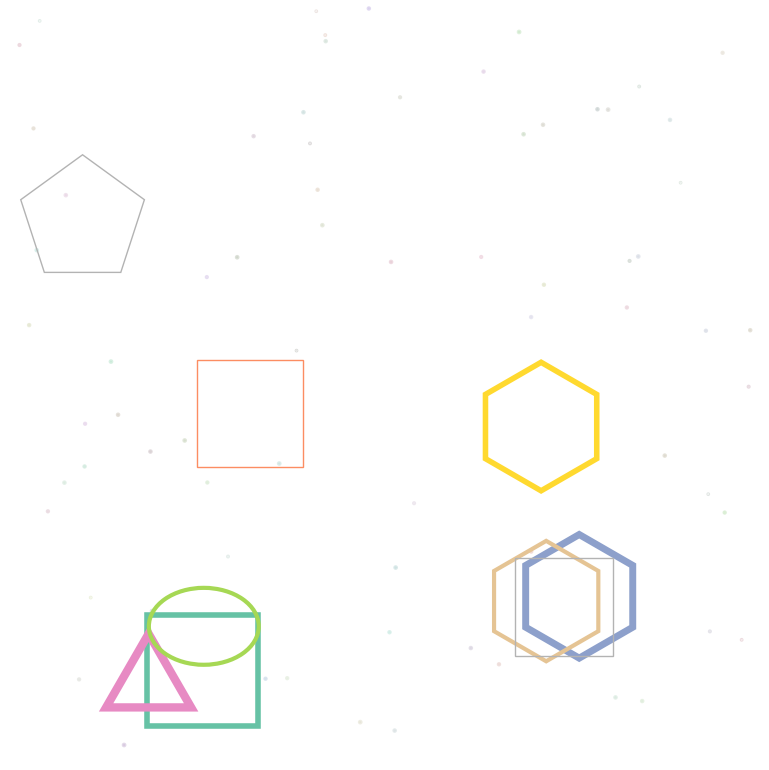[{"shape": "square", "thickness": 2, "radius": 0.36, "center": [0.263, 0.13]}, {"shape": "square", "thickness": 0.5, "radius": 0.35, "center": [0.325, 0.463]}, {"shape": "hexagon", "thickness": 2.5, "radius": 0.4, "center": [0.752, 0.226]}, {"shape": "triangle", "thickness": 3, "radius": 0.32, "center": [0.193, 0.113]}, {"shape": "oval", "thickness": 1.5, "radius": 0.36, "center": [0.265, 0.187]}, {"shape": "hexagon", "thickness": 2, "radius": 0.42, "center": [0.703, 0.446]}, {"shape": "hexagon", "thickness": 1.5, "radius": 0.39, "center": [0.709, 0.219]}, {"shape": "pentagon", "thickness": 0.5, "radius": 0.42, "center": [0.107, 0.715]}, {"shape": "square", "thickness": 0.5, "radius": 0.32, "center": [0.732, 0.212]}]